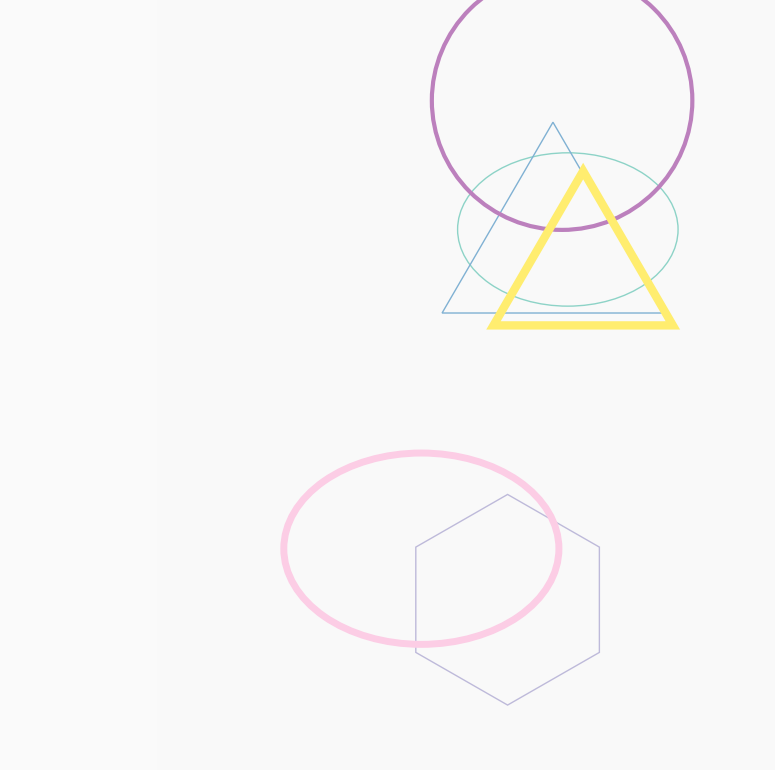[{"shape": "oval", "thickness": 0.5, "radius": 0.71, "center": [0.733, 0.702]}, {"shape": "hexagon", "thickness": 0.5, "radius": 0.68, "center": [0.655, 0.221]}, {"shape": "triangle", "thickness": 0.5, "radius": 0.83, "center": [0.713, 0.676]}, {"shape": "oval", "thickness": 2.5, "radius": 0.89, "center": [0.544, 0.287]}, {"shape": "circle", "thickness": 1.5, "radius": 0.84, "center": [0.725, 0.869]}, {"shape": "triangle", "thickness": 3, "radius": 0.67, "center": [0.752, 0.644]}]